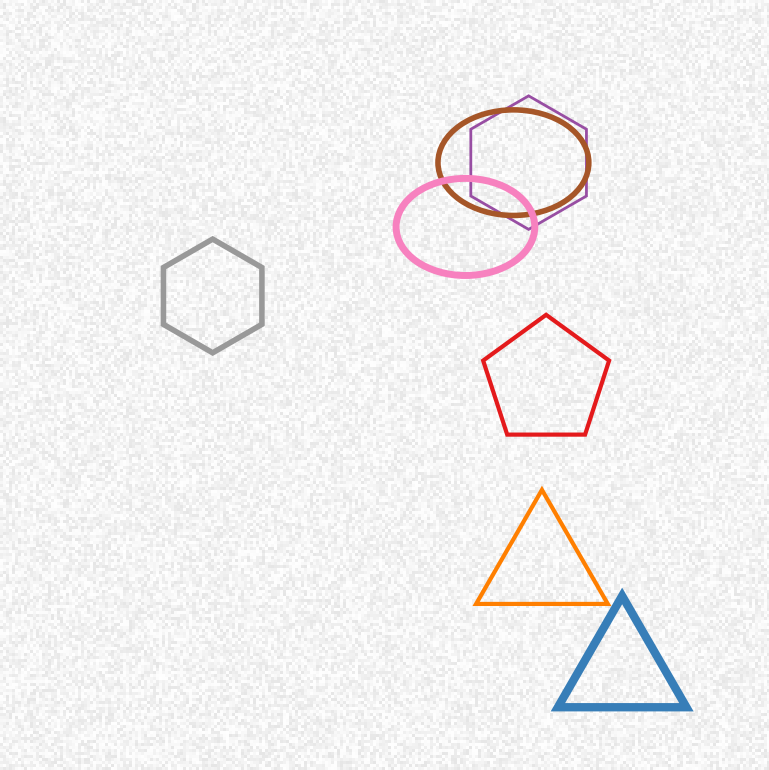[{"shape": "pentagon", "thickness": 1.5, "radius": 0.43, "center": [0.709, 0.505]}, {"shape": "triangle", "thickness": 3, "radius": 0.48, "center": [0.808, 0.13]}, {"shape": "hexagon", "thickness": 1, "radius": 0.43, "center": [0.687, 0.789]}, {"shape": "triangle", "thickness": 1.5, "radius": 0.49, "center": [0.704, 0.265]}, {"shape": "oval", "thickness": 2, "radius": 0.49, "center": [0.667, 0.789]}, {"shape": "oval", "thickness": 2.5, "radius": 0.45, "center": [0.604, 0.705]}, {"shape": "hexagon", "thickness": 2, "radius": 0.37, "center": [0.276, 0.616]}]